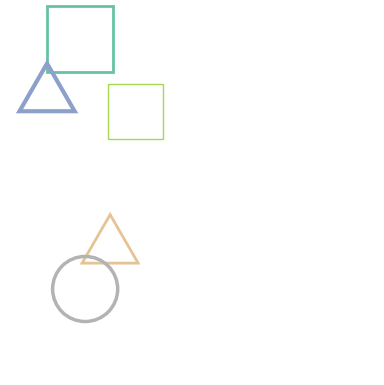[{"shape": "square", "thickness": 2, "radius": 0.43, "center": [0.208, 0.898]}, {"shape": "triangle", "thickness": 3, "radius": 0.41, "center": [0.122, 0.752]}, {"shape": "square", "thickness": 1, "radius": 0.35, "center": [0.352, 0.71]}, {"shape": "triangle", "thickness": 2, "radius": 0.42, "center": [0.286, 0.359]}, {"shape": "circle", "thickness": 2.5, "radius": 0.42, "center": [0.221, 0.249]}]